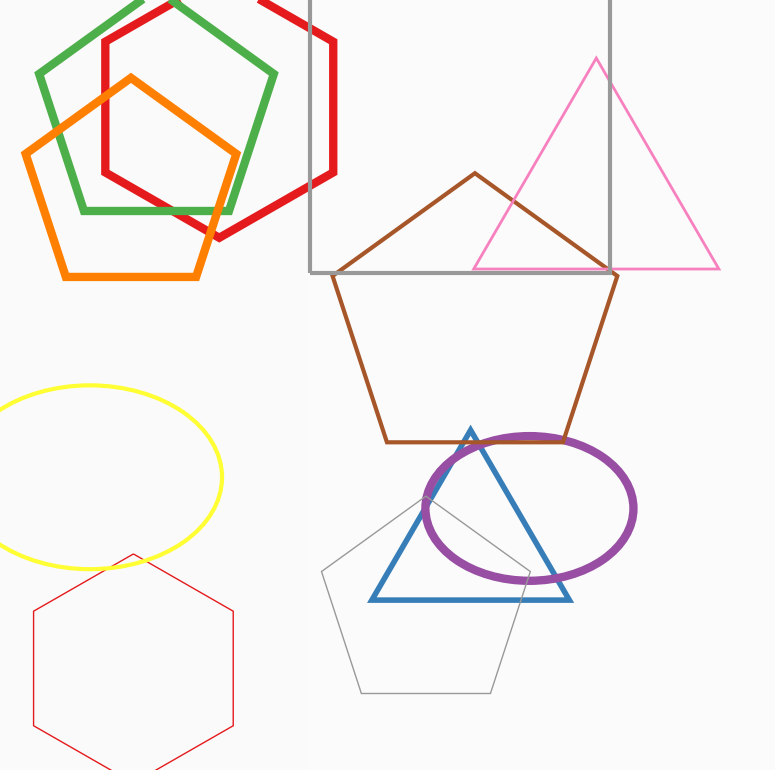[{"shape": "hexagon", "thickness": 0.5, "radius": 0.74, "center": [0.172, 0.132]}, {"shape": "hexagon", "thickness": 3, "radius": 0.85, "center": [0.283, 0.861]}, {"shape": "triangle", "thickness": 2, "radius": 0.74, "center": [0.607, 0.294]}, {"shape": "pentagon", "thickness": 3, "radius": 0.8, "center": [0.202, 0.855]}, {"shape": "oval", "thickness": 3, "radius": 0.67, "center": [0.683, 0.34]}, {"shape": "pentagon", "thickness": 3, "radius": 0.71, "center": [0.169, 0.756]}, {"shape": "oval", "thickness": 1.5, "radius": 0.85, "center": [0.116, 0.38]}, {"shape": "pentagon", "thickness": 1.5, "radius": 0.97, "center": [0.613, 0.582]}, {"shape": "triangle", "thickness": 1, "radius": 0.91, "center": [0.769, 0.742]}, {"shape": "square", "thickness": 1.5, "radius": 0.97, "center": [0.593, 0.838]}, {"shape": "pentagon", "thickness": 0.5, "radius": 0.71, "center": [0.55, 0.214]}]